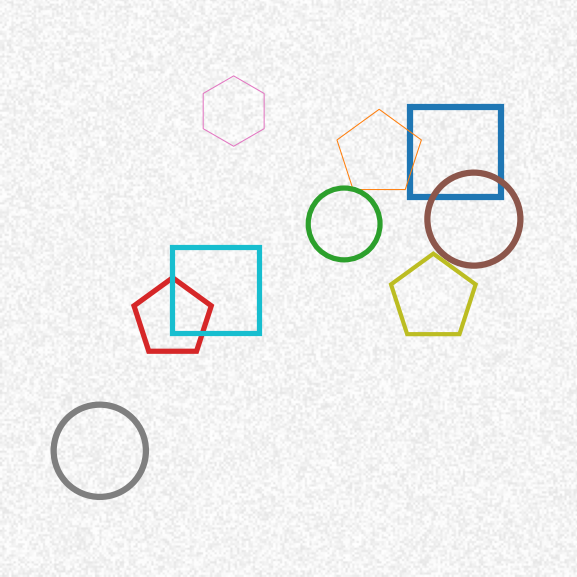[{"shape": "square", "thickness": 3, "radius": 0.39, "center": [0.788, 0.736]}, {"shape": "pentagon", "thickness": 0.5, "radius": 0.38, "center": [0.657, 0.733]}, {"shape": "circle", "thickness": 2.5, "radius": 0.31, "center": [0.596, 0.611]}, {"shape": "pentagon", "thickness": 2.5, "radius": 0.35, "center": [0.299, 0.448]}, {"shape": "circle", "thickness": 3, "radius": 0.4, "center": [0.821, 0.62]}, {"shape": "hexagon", "thickness": 0.5, "radius": 0.3, "center": [0.405, 0.807]}, {"shape": "circle", "thickness": 3, "radius": 0.4, "center": [0.173, 0.219]}, {"shape": "pentagon", "thickness": 2, "radius": 0.39, "center": [0.75, 0.483]}, {"shape": "square", "thickness": 2.5, "radius": 0.38, "center": [0.374, 0.497]}]